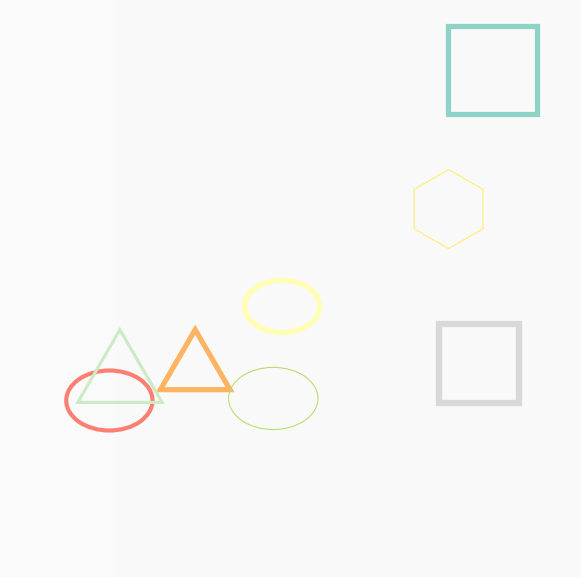[{"shape": "square", "thickness": 2.5, "radius": 0.38, "center": [0.847, 0.878]}, {"shape": "oval", "thickness": 2.5, "radius": 0.32, "center": [0.485, 0.469]}, {"shape": "oval", "thickness": 2, "radius": 0.37, "center": [0.188, 0.306]}, {"shape": "triangle", "thickness": 2.5, "radius": 0.35, "center": [0.336, 0.359]}, {"shape": "oval", "thickness": 0.5, "radius": 0.38, "center": [0.47, 0.309]}, {"shape": "square", "thickness": 3, "radius": 0.34, "center": [0.825, 0.37]}, {"shape": "triangle", "thickness": 1.5, "radius": 0.42, "center": [0.206, 0.344]}, {"shape": "hexagon", "thickness": 0.5, "radius": 0.34, "center": [0.772, 0.637]}]